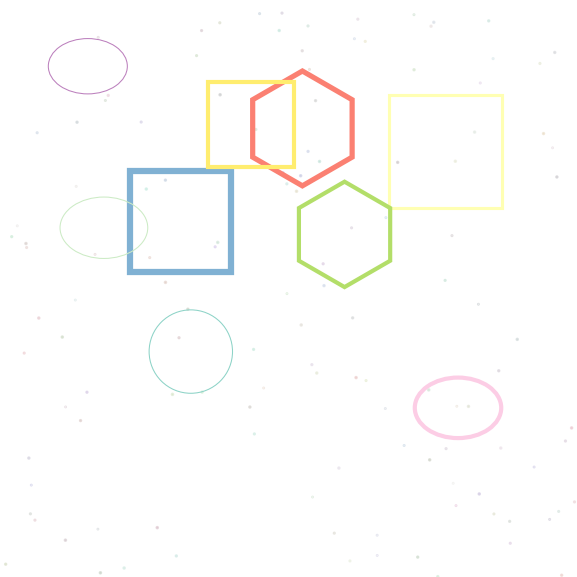[{"shape": "circle", "thickness": 0.5, "radius": 0.36, "center": [0.33, 0.39]}, {"shape": "square", "thickness": 1.5, "radius": 0.49, "center": [0.772, 0.737]}, {"shape": "hexagon", "thickness": 2.5, "radius": 0.5, "center": [0.524, 0.777]}, {"shape": "square", "thickness": 3, "radius": 0.44, "center": [0.313, 0.615]}, {"shape": "hexagon", "thickness": 2, "radius": 0.46, "center": [0.597, 0.593]}, {"shape": "oval", "thickness": 2, "radius": 0.37, "center": [0.793, 0.293]}, {"shape": "oval", "thickness": 0.5, "radius": 0.34, "center": [0.152, 0.884]}, {"shape": "oval", "thickness": 0.5, "radius": 0.38, "center": [0.18, 0.605]}, {"shape": "square", "thickness": 2, "radius": 0.37, "center": [0.434, 0.783]}]